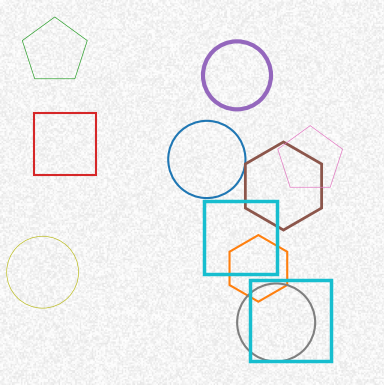[{"shape": "circle", "thickness": 1.5, "radius": 0.5, "center": [0.537, 0.586]}, {"shape": "hexagon", "thickness": 1.5, "radius": 0.43, "center": [0.671, 0.303]}, {"shape": "pentagon", "thickness": 0.5, "radius": 0.44, "center": [0.142, 0.867]}, {"shape": "square", "thickness": 1.5, "radius": 0.4, "center": [0.17, 0.626]}, {"shape": "circle", "thickness": 3, "radius": 0.44, "center": [0.616, 0.804]}, {"shape": "hexagon", "thickness": 2, "radius": 0.57, "center": [0.736, 0.517]}, {"shape": "pentagon", "thickness": 0.5, "radius": 0.44, "center": [0.806, 0.585]}, {"shape": "circle", "thickness": 1.5, "radius": 0.51, "center": [0.717, 0.162]}, {"shape": "circle", "thickness": 0.5, "radius": 0.47, "center": [0.111, 0.293]}, {"shape": "square", "thickness": 2.5, "radius": 0.48, "center": [0.624, 0.383]}, {"shape": "square", "thickness": 2.5, "radius": 0.52, "center": [0.755, 0.168]}]